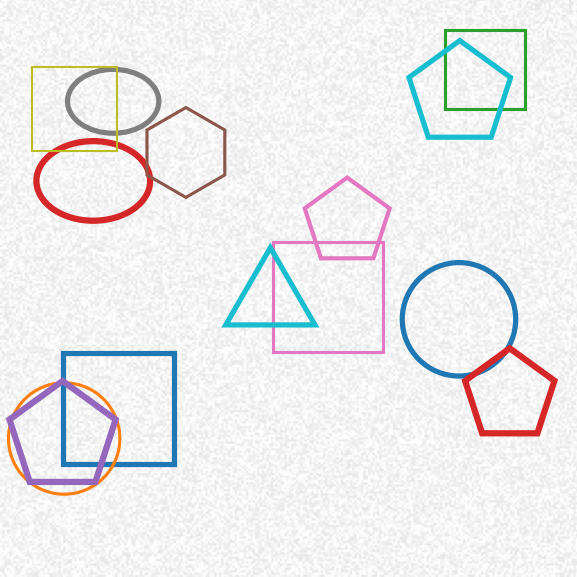[{"shape": "square", "thickness": 2.5, "radius": 0.48, "center": [0.205, 0.291]}, {"shape": "circle", "thickness": 2.5, "radius": 0.49, "center": [0.795, 0.446]}, {"shape": "circle", "thickness": 1.5, "radius": 0.48, "center": [0.111, 0.24]}, {"shape": "square", "thickness": 1.5, "radius": 0.34, "center": [0.84, 0.879]}, {"shape": "pentagon", "thickness": 3, "radius": 0.41, "center": [0.883, 0.315]}, {"shape": "oval", "thickness": 3, "radius": 0.49, "center": [0.162, 0.686]}, {"shape": "pentagon", "thickness": 3, "radius": 0.48, "center": [0.108, 0.243]}, {"shape": "hexagon", "thickness": 1.5, "radius": 0.39, "center": [0.322, 0.735]}, {"shape": "pentagon", "thickness": 2, "radius": 0.39, "center": [0.601, 0.614]}, {"shape": "square", "thickness": 1.5, "radius": 0.48, "center": [0.568, 0.485]}, {"shape": "oval", "thickness": 2.5, "radius": 0.4, "center": [0.196, 0.824]}, {"shape": "square", "thickness": 1, "radius": 0.36, "center": [0.129, 0.811]}, {"shape": "triangle", "thickness": 2.5, "radius": 0.45, "center": [0.468, 0.481]}, {"shape": "pentagon", "thickness": 2.5, "radius": 0.46, "center": [0.796, 0.836]}]